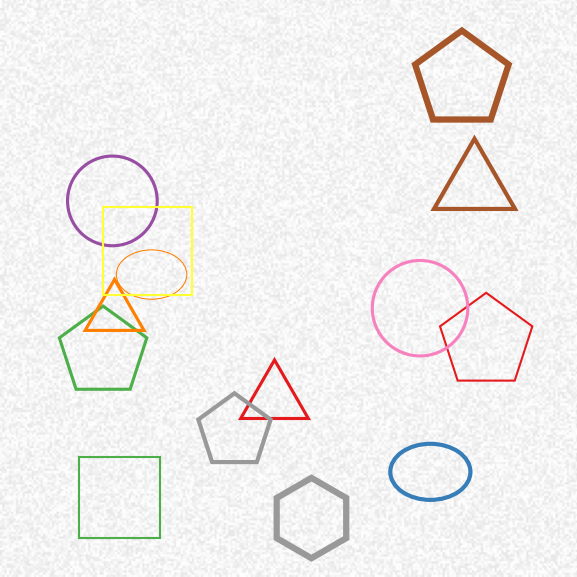[{"shape": "pentagon", "thickness": 1, "radius": 0.42, "center": [0.842, 0.408]}, {"shape": "triangle", "thickness": 1.5, "radius": 0.34, "center": [0.475, 0.308]}, {"shape": "oval", "thickness": 2, "radius": 0.35, "center": [0.745, 0.182]}, {"shape": "pentagon", "thickness": 1.5, "radius": 0.4, "center": [0.179, 0.39]}, {"shape": "square", "thickness": 1, "radius": 0.35, "center": [0.207, 0.137]}, {"shape": "circle", "thickness": 1.5, "radius": 0.39, "center": [0.195, 0.651]}, {"shape": "oval", "thickness": 0.5, "radius": 0.31, "center": [0.262, 0.524]}, {"shape": "triangle", "thickness": 1.5, "radius": 0.29, "center": [0.198, 0.456]}, {"shape": "square", "thickness": 1, "radius": 0.38, "center": [0.255, 0.564]}, {"shape": "triangle", "thickness": 2, "radius": 0.41, "center": [0.822, 0.678]}, {"shape": "pentagon", "thickness": 3, "radius": 0.43, "center": [0.8, 0.861]}, {"shape": "circle", "thickness": 1.5, "radius": 0.41, "center": [0.727, 0.465]}, {"shape": "pentagon", "thickness": 2, "radius": 0.33, "center": [0.406, 0.252]}, {"shape": "hexagon", "thickness": 3, "radius": 0.35, "center": [0.539, 0.102]}]